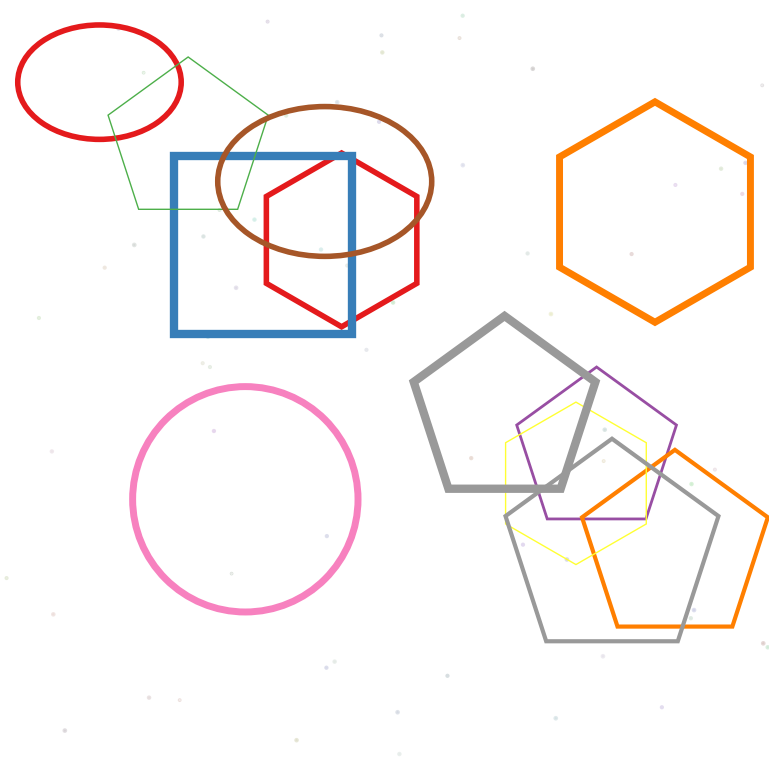[{"shape": "oval", "thickness": 2, "radius": 0.53, "center": [0.129, 0.893]}, {"shape": "hexagon", "thickness": 2, "radius": 0.56, "center": [0.444, 0.688]}, {"shape": "square", "thickness": 3, "radius": 0.58, "center": [0.342, 0.682]}, {"shape": "pentagon", "thickness": 0.5, "radius": 0.55, "center": [0.244, 0.817]}, {"shape": "pentagon", "thickness": 1, "radius": 0.55, "center": [0.775, 0.414]}, {"shape": "pentagon", "thickness": 1.5, "radius": 0.63, "center": [0.877, 0.289]}, {"shape": "hexagon", "thickness": 2.5, "radius": 0.72, "center": [0.851, 0.725]}, {"shape": "hexagon", "thickness": 0.5, "radius": 0.53, "center": [0.748, 0.372]}, {"shape": "oval", "thickness": 2, "radius": 0.69, "center": [0.422, 0.764]}, {"shape": "circle", "thickness": 2.5, "radius": 0.73, "center": [0.319, 0.352]}, {"shape": "pentagon", "thickness": 3, "radius": 0.62, "center": [0.655, 0.466]}, {"shape": "pentagon", "thickness": 1.5, "radius": 0.73, "center": [0.795, 0.285]}]